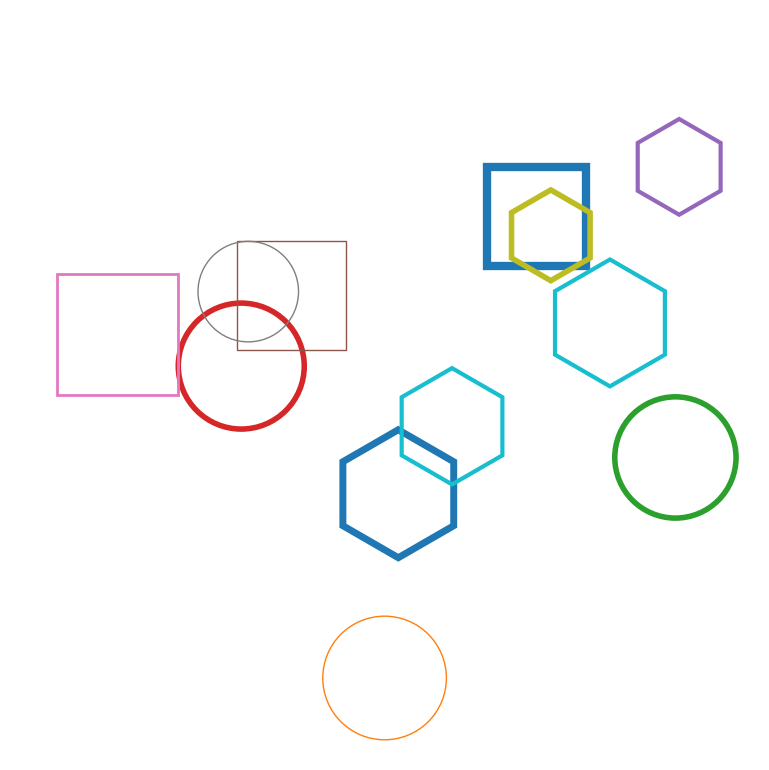[{"shape": "square", "thickness": 3, "radius": 0.32, "center": [0.697, 0.719]}, {"shape": "hexagon", "thickness": 2.5, "radius": 0.42, "center": [0.517, 0.359]}, {"shape": "circle", "thickness": 0.5, "radius": 0.4, "center": [0.499, 0.12]}, {"shape": "circle", "thickness": 2, "radius": 0.39, "center": [0.877, 0.406]}, {"shape": "circle", "thickness": 2, "radius": 0.41, "center": [0.313, 0.525]}, {"shape": "hexagon", "thickness": 1.5, "radius": 0.31, "center": [0.882, 0.783]}, {"shape": "square", "thickness": 0.5, "radius": 0.35, "center": [0.379, 0.616]}, {"shape": "square", "thickness": 1, "radius": 0.39, "center": [0.153, 0.565]}, {"shape": "circle", "thickness": 0.5, "radius": 0.33, "center": [0.322, 0.621]}, {"shape": "hexagon", "thickness": 2, "radius": 0.29, "center": [0.715, 0.694]}, {"shape": "hexagon", "thickness": 1.5, "radius": 0.38, "center": [0.587, 0.446]}, {"shape": "hexagon", "thickness": 1.5, "radius": 0.41, "center": [0.792, 0.581]}]